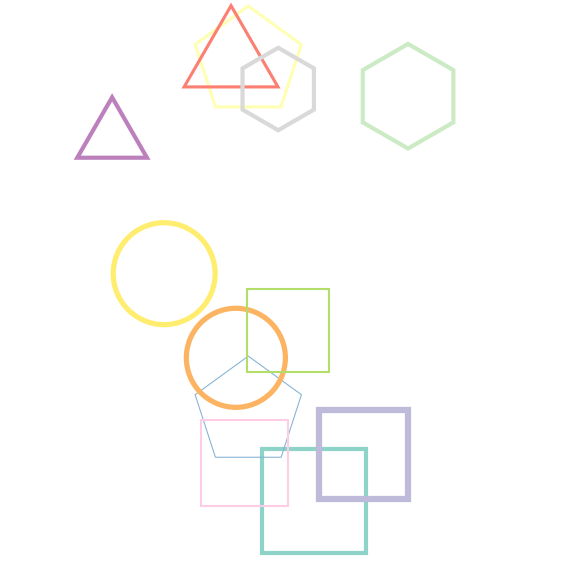[{"shape": "square", "thickness": 2, "radius": 0.45, "center": [0.544, 0.132]}, {"shape": "pentagon", "thickness": 1.5, "radius": 0.48, "center": [0.43, 0.892]}, {"shape": "square", "thickness": 3, "radius": 0.39, "center": [0.629, 0.212]}, {"shape": "triangle", "thickness": 1.5, "radius": 0.47, "center": [0.4, 0.896]}, {"shape": "pentagon", "thickness": 0.5, "radius": 0.48, "center": [0.43, 0.286]}, {"shape": "circle", "thickness": 2.5, "radius": 0.43, "center": [0.408, 0.38]}, {"shape": "square", "thickness": 1, "radius": 0.36, "center": [0.499, 0.427]}, {"shape": "square", "thickness": 1, "radius": 0.37, "center": [0.423, 0.198]}, {"shape": "hexagon", "thickness": 2, "radius": 0.36, "center": [0.482, 0.845]}, {"shape": "triangle", "thickness": 2, "radius": 0.35, "center": [0.194, 0.761]}, {"shape": "hexagon", "thickness": 2, "radius": 0.45, "center": [0.707, 0.832]}, {"shape": "circle", "thickness": 2.5, "radius": 0.44, "center": [0.284, 0.525]}]